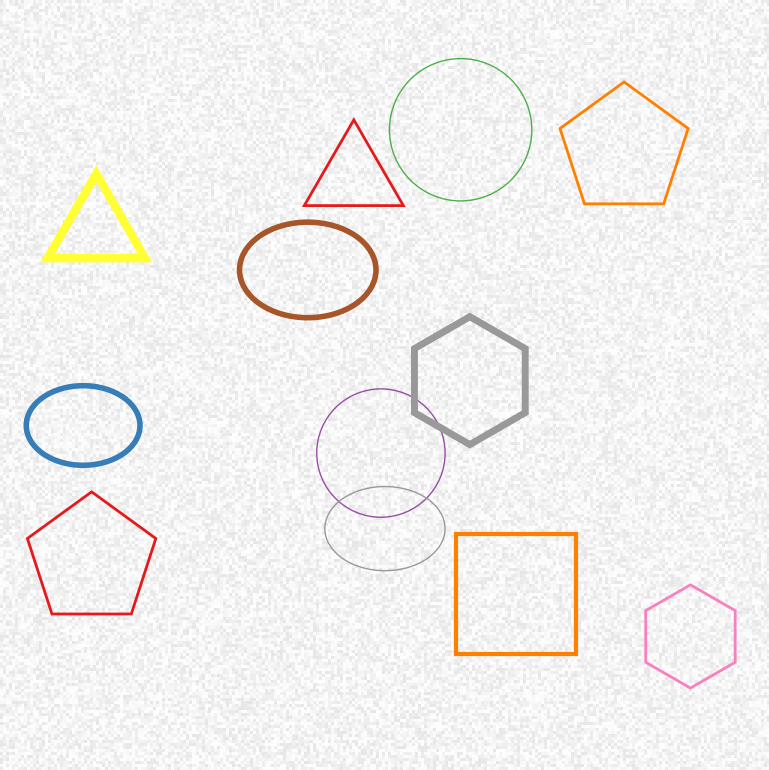[{"shape": "pentagon", "thickness": 1, "radius": 0.44, "center": [0.119, 0.274]}, {"shape": "triangle", "thickness": 1, "radius": 0.37, "center": [0.46, 0.77]}, {"shape": "oval", "thickness": 2, "radius": 0.37, "center": [0.108, 0.447]}, {"shape": "circle", "thickness": 0.5, "radius": 0.46, "center": [0.598, 0.831]}, {"shape": "circle", "thickness": 0.5, "radius": 0.42, "center": [0.495, 0.412]}, {"shape": "pentagon", "thickness": 1, "radius": 0.44, "center": [0.811, 0.806]}, {"shape": "square", "thickness": 1.5, "radius": 0.39, "center": [0.67, 0.229]}, {"shape": "triangle", "thickness": 3, "radius": 0.37, "center": [0.125, 0.701]}, {"shape": "oval", "thickness": 2, "radius": 0.44, "center": [0.4, 0.649]}, {"shape": "hexagon", "thickness": 1, "radius": 0.34, "center": [0.897, 0.173]}, {"shape": "hexagon", "thickness": 2.5, "radius": 0.42, "center": [0.61, 0.506]}, {"shape": "oval", "thickness": 0.5, "radius": 0.39, "center": [0.5, 0.314]}]